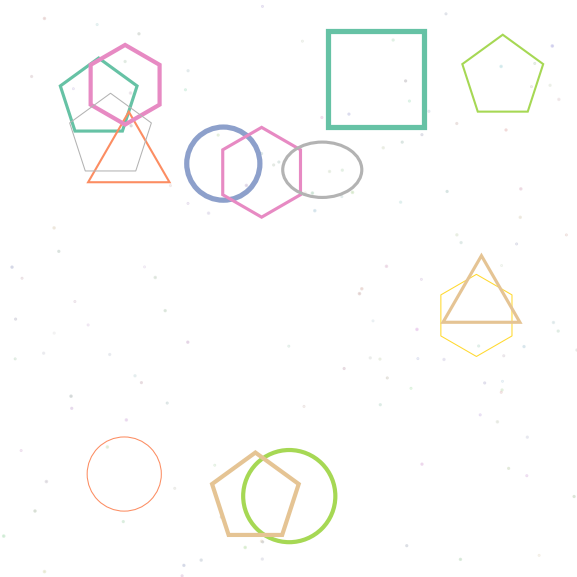[{"shape": "pentagon", "thickness": 1.5, "radius": 0.35, "center": [0.171, 0.829]}, {"shape": "square", "thickness": 2.5, "radius": 0.41, "center": [0.651, 0.862]}, {"shape": "circle", "thickness": 0.5, "radius": 0.32, "center": [0.215, 0.178]}, {"shape": "triangle", "thickness": 1, "radius": 0.41, "center": [0.223, 0.724]}, {"shape": "circle", "thickness": 2.5, "radius": 0.32, "center": [0.387, 0.716]}, {"shape": "hexagon", "thickness": 2, "radius": 0.34, "center": [0.217, 0.852]}, {"shape": "hexagon", "thickness": 1.5, "radius": 0.39, "center": [0.453, 0.701]}, {"shape": "circle", "thickness": 2, "radius": 0.4, "center": [0.501, 0.14]}, {"shape": "pentagon", "thickness": 1, "radius": 0.37, "center": [0.871, 0.865]}, {"shape": "hexagon", "thickness": 0.5, "radius": 0.36, "center": [0.825, 0.453]}, {"shape": "pentagon", "thickness": 2, "radius": 0.39, "center": [0.442, 0.137]}, {"shape": "triangle", "thickness": 1.5, "radius": 0.38, "center": [0.834, 0.48]}, {"shape": "pentagon", "thickness": 0.5, "radius": 0.37, "center": [0.191, 0.763]}, {"shape": "oval", "thickness": 1.5, "radius": 0.34, "center": [0.558, 0.705]}]